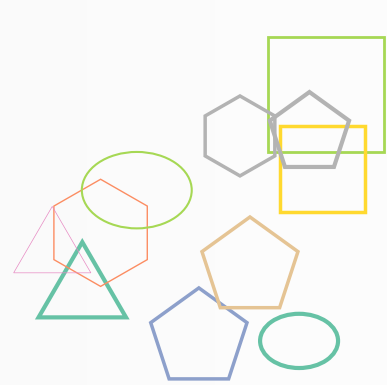[{"shape": "oval", "thickness": 3, "radius": 0.5, "center": [0.772, 0.115]}, {"shape": "triangle", "thickness": 3, "radius": 0.65, "center": [0.212, 0.241]}, {"shape": "hexagon", "thickness": 1, "radius": 0.7, "center": [0.26, 0.395]}, {"shape": "pentagon", "thickness": 2.5, "radius": 0.65, "center": [0.513, 0.122]}, {"shape": "triangle", "thickness": 0.5, "radius": 0.58, "center": [0.135, 0.349]}, {"shape": "oval", "thickness": 1.5, "radius": 0.71, "center": [0.353, 0.506]}, {"shape": "square", "thickness": 2, "radius": 0.75, "center": [0.841, 0.754]}, {"shape": "square", "thickness": 2.5, "radius": 0.55, "center": [0.832, 0.561]}, {"shape": "pentagon", "thickness": 2.5, "radius": 0.65, "center": [0.645, 0.306]}, {"shape": "hexagon", "thickness": 2.5, "radius": 0.52, "center": [0.619, 0.647]}, {"shape": "pentagon", "thickness": 3, "radius": 0.54, "center": [0.799, 0.653]}]